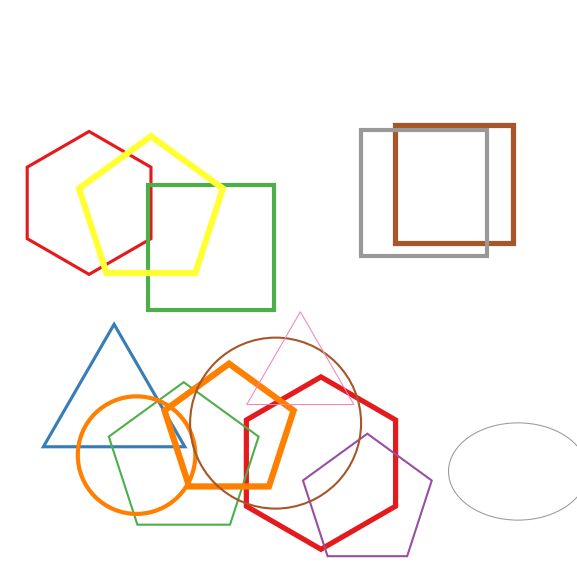[{"shape": "hexagon", "thickness": 2.5, "radius": 0.75, "center": [0.556, 0.197]}, {"shape": "hexagon", "thickness": 1.5, "radius": 0.62, "center": [0.154, 0.648]}, {"shape": "triangle", "thickness": 1.5, "radius": 0.71, "center": [0.198, 0.296]}, {"shape": "square", "thickness": 2, "radius": 0.54, "center": [0.365, 0.571]}, {"shape": "pentagon", "thickness": 1, "radius": 0.68, "center": [0.318, 0.201]}, {"shape": "pentagon", "thickness": 1, "radius": 0.59, "center": [0.636, 0.131]}, {"shape": "pentagon", "thickness": 3, "radius": 0.59, "center": [0.397, 0.252]}, {"shape": "circle", "thickness": 2, "radius": 0.51, "center": [0.236, 0.211]}, {"shape": "pentagon", "thickness": 3, "radius": 0.65, "center": [0.261, 0.632]}, {"shape": "square", "thickness": 2.5, "radius": 0.51, "center": [0.786, 0.681]}, {"shape": "circle", "thickness": 1, "radius": 0.74, "center": [0.477, 0.266]}, {"shape": "triangle", "thickness": 0.5, "radius": 0.54, "center": [0.52, 0.352]}, {"shape": "oval", "thickness": 0.5, "radius": 0.6, "center": [0.897, 0.183]}, {"shape": "square", "thickness": 2, "radius": 0.55, "center": [0.734, 0.665]}]